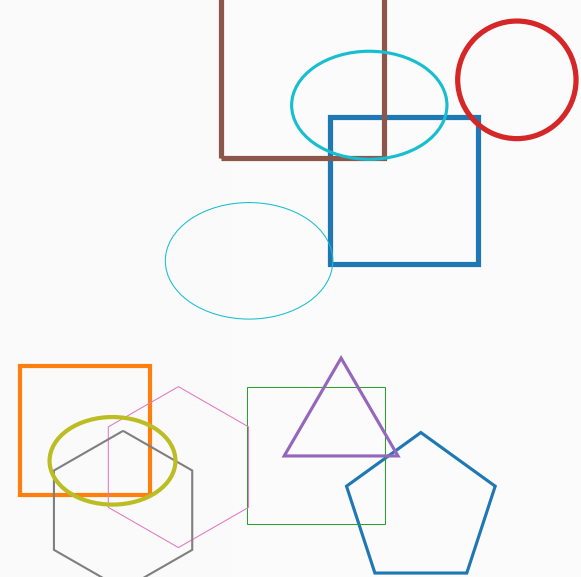[{"shape": "pentagon", "thickness": 1.5, "radius": 0.67, "center": [0.724, 0.116]}, {"shape": "square", "thickness": 2.5, "radius": 0.64, "center": [0.694, 0.669]}, {"shape": "square", "thickness": 2, "radius": 0.56, "center": [0.146, 0.254]}, {"shape": "square", "thickness": 0.5, "radius": 0.59, "center": [0.544, 0.211]}, {"shape": "circle", "thickness": 2.5, "radius": 0.51, "center": [0.889, 0.861]}, {"shape": "triangle", "thickness": 1.5, "radius": 0.57, "center": [0.587, 0.266]}, {"shape": "square", "thickness": 2.5, "radius": 0.7, "center": [0.521, 0.866]}, {"shape": "hexagon", "thickness": 0.5, "radius": 0.7, "center": [0.307, 0.19]}, {"shape": "hexagon", "thickness": 1, "radius": 0.69, "center": [0.212, 0.116]}, {"shape": "oval", "thickness": 2, "radius": 0.54, "center": [0.194, 0.201]}, {"shape": "oval", "thickness": 1.5, "radius": 0.67, "center": [0.635, 0.817]}, {"shape": "oval", "thickness": 0.5, "radius": 0.72, "center": [0.429, 0.547]}]